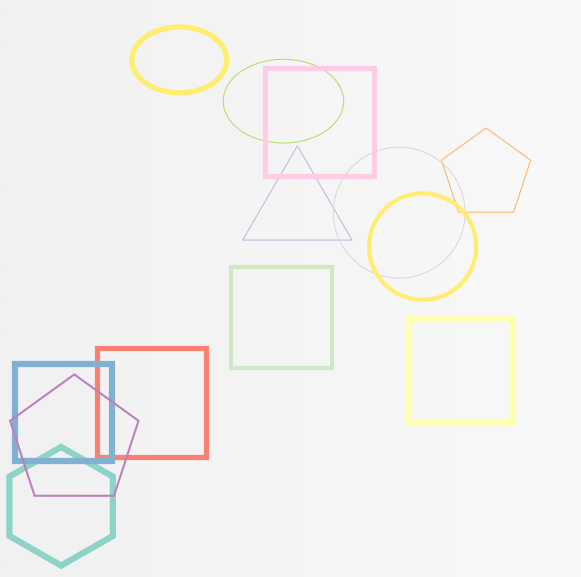[{"shape": "hexagon", "thickness": 3, "radius": 0.51, "center": [0.105, 0.122]}, {"shape": "square", "thickness": 3, "radius": 0.45, "center": [0.794, 0.357]}, {"shape": "triangle", "thickness": 0.5, "radius": 0.54, "center": [0.512, 0.638]}, {"shape": "square", "thickness": 2.5, "radius": 0.47, "center": [0.26, 0.302]}, {"shape": "square", "thickness": 3, "radius": 0.42, "center": [0.11, 0.285]}, {"shape": "pentagon", "thickness": 0.5, "radius": 0.4, "center": [0.836, 0.697]}, {"shape": "oval", "thickness": 0.5, "radius": 0.52, "center": [0.488, 0.824]}, {"shape": "square", "thickness": 2.5, "radius": 0.47, "center": [0.55, 0.788]}, {"shape": "circle", "thickness": 0.5, "radius": 0.57, "center": [0.687, 0.631]}, {"shape": "pentagon", "thickness": 1, "radius": 0.58, "center": [0.128, 0.235]}, {"shape": "square", "thickness": 2, "radius": 0.43, "center": [0.484, 0.449]}, {"shape": "oval", "thickness": 2.5, "radius": 0.41, "center": [0.308, 0.895]}, {"shape": "circle", "thickness": 2, "radius": 0.46, "center": [0.727, 0.572]}]